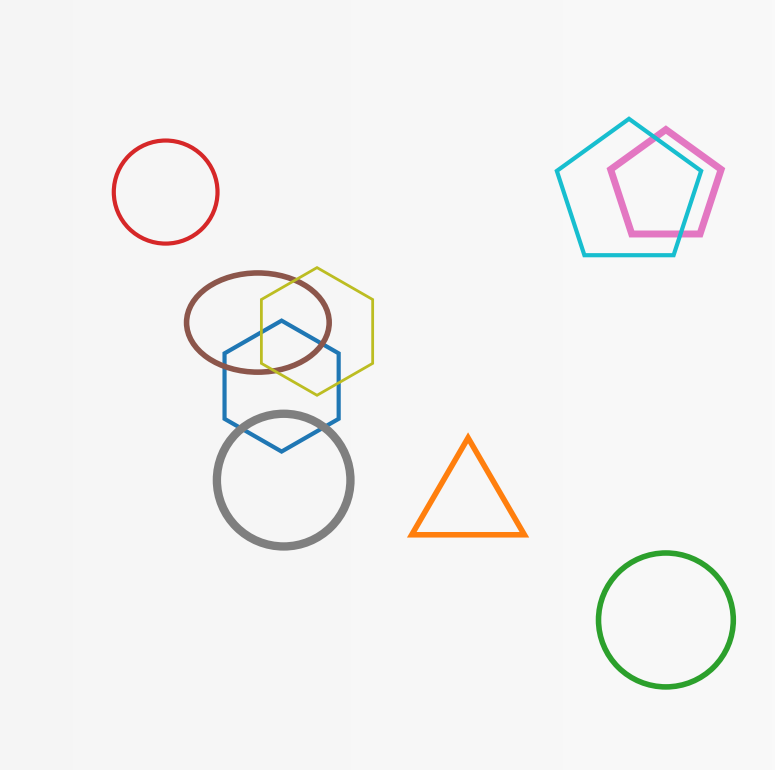[{"shape": "hexagon", "thickness": 1.5, "radius": 0.43, "center": [0.363, 0.499]}, {"shape": "triangle", "thickness": 2, "radius": 0.42, "center": [0.604, 0.347]}, {"shape": "circle", "thickness": 2, "radius": 0.43, "center": [0.859, 0.195]}, {"shape": "circle", "thickness": 1.5, "radius": 0.33, "center": [0.214, 0.751]}, {"shape": "oval", "thickness": 2, "radius": 0.46, "center": [0.333, 0.581]}, {"shape": "pentagon", "thickness": 2.5, "radius": 0.37, "center": [0.859, 0.757]}, {"shape": "circle", "thickness": 3, "radius": 0.43, "center": [0.366, 0.376]}, {"shape": "hexagon", "thickness": 1, "radius": 0.41, "center": [0.409, 0.57]}, {"shape": "pentagon", "thickness": 1.5, "radius": 0.49, "center": [0.812, 0.748]}]